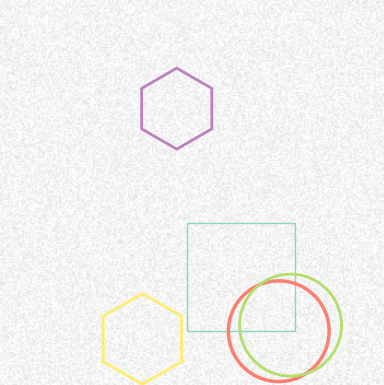[{"shape": "square", "thickness": 1, "radius": 0.7, "center": [0.625, 0.28]}, {"shape": "circle", "thickness": 2.5, "radius": 0.65, "center": [0.724, 0.14]}, {"shape": "circle", "thickness": 2, "radius": 0.66, "center": [0.755, 0.156]}, {"shape": "hexagon", "thickness": 2, "radius": 0.53, "center": [0.459, 0.718]}, {"shape": "hexagon", "thickness": 2, "radius": 0.59, "center": [0.37, 0.12]}]